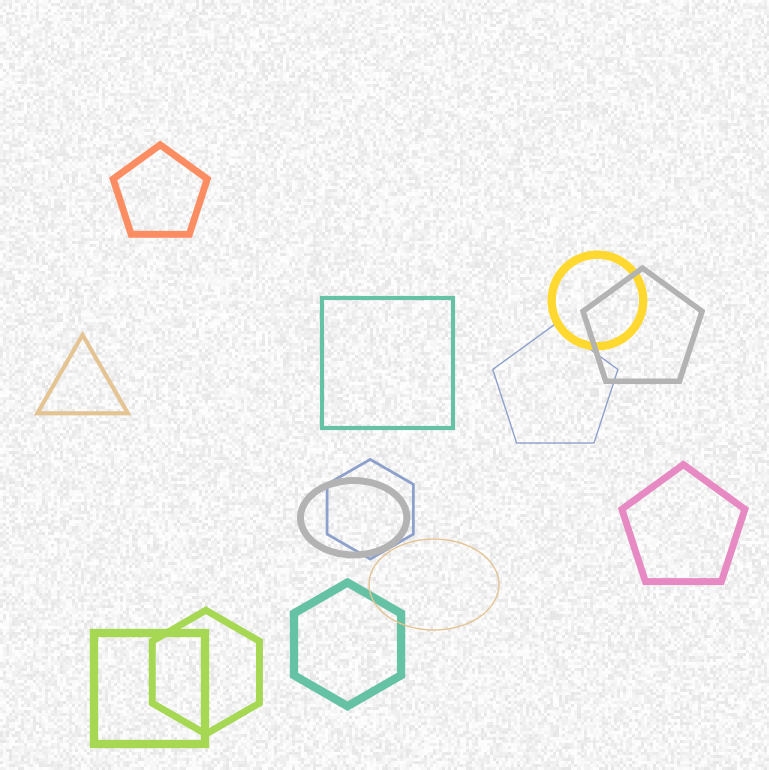[{"shape": "square", "thickness": 1.5, "radius": 0.42, "center": [0.503, 0.528]}, {"shape": "hexagon", "thickness": 3, "radius": 0.4, "center": [0.451, 0.163]}, {"shape": "pentagon", "thickness": 2.5, "radius": 0.32, "center": [0.208, 0.748]}, {"shape": "hexagon", "thickness": 1, "radius": 0.32, "center": [0.481, 0.339]}, {"shape": "pentagon", "thickness": 0.5, "radius": 0.43, "center": [0.721, 0.494]}, {"shape": "pentagon", "thickness": 2.5, "radius": 0.42, "center": [0.888, 0.313]}, {"shape": "hexagon", "thickness": 2.5, "radius": 0.4, "center": [0.267, 0.127]}, {"shape": "square", "thickness": 3, "radius": 0.36, "center": [0.195, 0.105]}, {"shape": "circle", "thickness": 3, "radius": 0.3, "center": [0.776, 0.61]}, {"shape": "triangle", "thickness": 1.5, "radius": 0.34, "center": [0.107, 0.497]}, {"shape": "oval", "thickness": 0.5, "radius": 0.42, "center": [0.564, 0.241]}, {"shape": "pentagon", "thickness": 2, "radius": 0.41, "center": [0.835, 0.571]}, {"shape": "oval", "thickness": 2.5, "radius": 0.35, "center": [0.459, 0.328]}]